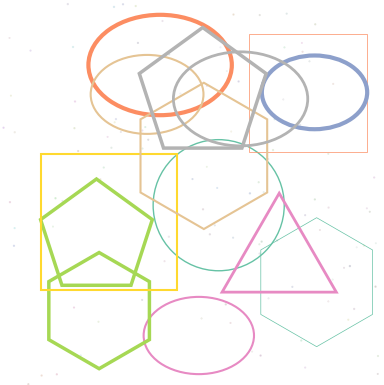[{"shape": "circle", "thickness": 1, "radius": 0.85, "center": [0.568, 0.467]}, {"shape": "hexagon", "thickness": 0.5, "radius": 0.84, "center": [0.822, 0.267]}, {"shape": "square", "thickness": 0.5, "radius": 0.77, "center": [0.8, 0.758]}, {"shape": "oval", "thickness": 3, "radius": 0.93, "center": [0.416, 0.831]}, {"shape": "oval", "thickness": 3, "radius": 0.68, "center": [0.817, 0.76]}, {"shape": "oval", "thickness": 1.5, "radius": 0.72, "center": [0.516, 0.129]}, {"shape": "triangle", "thickness": 2, "radius": 0.86, "center": [0.725, 0.327]}, {"shape": "pentagon", "thickness": 2.5, "radius": 0.76, "center": [0.251, 0.382]}, {"shape": "hexagon", "thickness": 2.5, "radius": 0.75, "center": [0.257, 0.193]}, {"shape": "square", "thickness": 1.5, "radius": 0.88, "center": [0.284, 0.423]}, {"shape": "oval", "thickness": 1.5, "radius": 0.73, "center": [0.382, 0.755]}, {"shape": "hexagon", "thickness": 1.5, "radius": 0.95, "center": [0.529, 0.595]}, {"shape": "oval", "thickness": 2, "radius": 0.87, "center": [0.625, 0.743]}, {"shape": "pentagon", "thickness": 2.5, "radius": 0.87, "center": [0.527, 0.755]}]